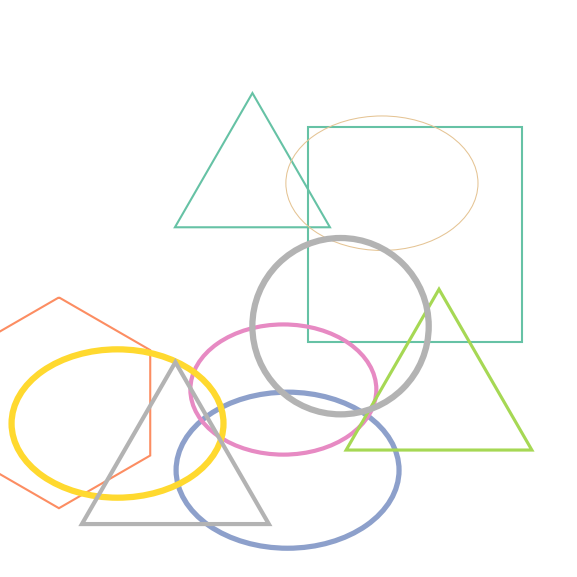[{"shape": "triangle", "thickness": 1, "radius": 0.77, "center": [0.437, 0.683]}, {"shape": "square", "thickness": 1, "radius": 0.93, "center": [0.718, 0.593]}, {"shape": "hexagon", "thickness": 1, "radius": 0.91, "center": [0.102, 0.302]}, {"shape": "oval", "thickness": 2.5, "radius": 0.97, "center": [0.498, 0.185]}, {"shape": "oval", "thickness": 2, "radius": 0.81, "center": [0.491, 0.325]}, {"shape": "triangle", "thickness": 1.5, "radius": 0.93, "center": [0.76, 0.313]}, {"shape": "oval", "thickness": 3, "radius": 0.92, "center": [0.204, 0.266]}, {"shape": "oval", "thickness": 0.5, "radius": 0.83, "center": [0.661, 0.682]}, {"shape": "circle", "thickness": 3, "radius": 0.76, "center": [0.59, 0.434]}, {"shape": "triangle", "thickness": 2, "radius": 0.93, "center": [0.304, 0.185]}]